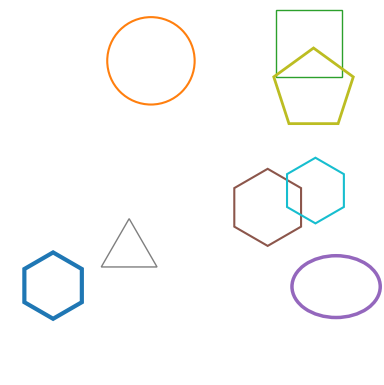[{"shape": "hexagon", "thickness": 3, "radius": 0.43, "center": [0.138, 0.258]}, {"shape": "circle", "thickness": 1.5, "radius": 0.57, "center": [0.392, 0.842]}, {"shape": "square", "thickness": 1, "radius": 0.43, "center": [0.803, 0.887]}, {"shape": "oval", "thickness": 2.5, "radius": 0.57, "center": [0.873, 0.256]}, {"shape": "hexagon", "thickness": 1.5, "radius": 0.5, "center": [0.695, 0.461]}, {"shape": "triangle", "thickness": 1, "radius": 0.42, "center": [0.335, 0.348]}, {"shape": "pentagon", "thickness": 2, "radius": 0.54, "center": [0.814, 0.767]}, {"shape": "hexagon", "thickness": 1.5, "radius": 0.43, "center": [0.819, 0.505]}]